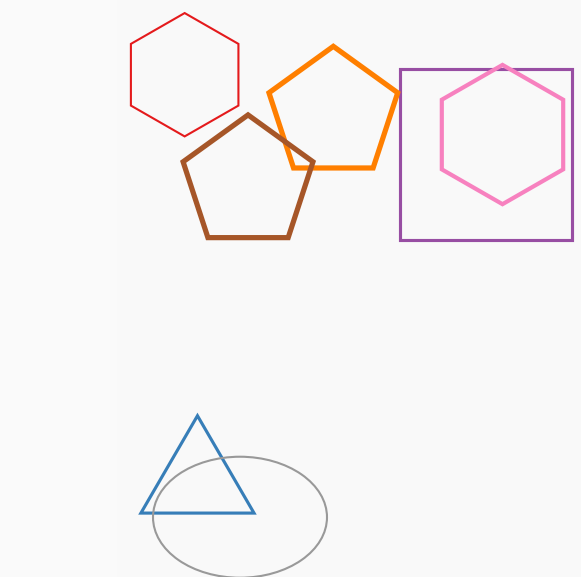[{"shape": "hexagon", "thickness": 1, "radius": 0.53, "center": [0.318, 0.87]}, {"shape": "triangle", "thickness": 1.5, "radius": 0.56, "center": [0.34, 0.167]}, {"shape": "square", "thickness": 1.5, "radius": 0.74, "center": [0.837, 0.732]}, {"shape": "pentagon", "thickness": 2.5, "radius": 0.58, "center": [0.573, 0.802]}, {"shape": "pentagon", "thickness": 2.5, "radius": 0.59, "center": [0.427, 0.683]}, {"shape": "hexagon", "thickness": 2, "radius": 0.6, "center": [0.865, 0.766]}, {"shape": "oval", "thickness": 1, "radius": 0.75, "center": [0.413, 0.103]}]